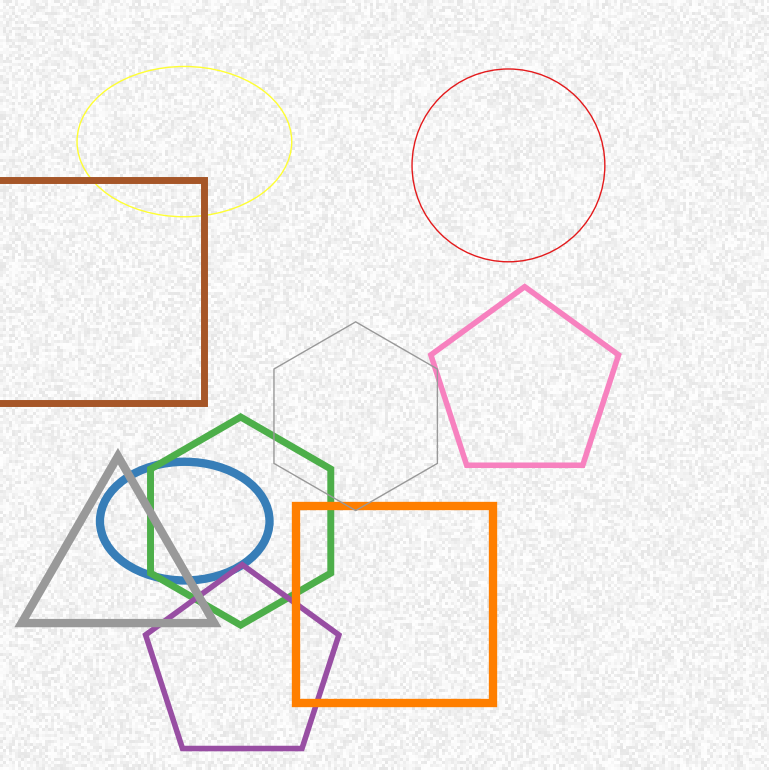[{"shape": "circle", "thickness": 0.5, "radius": 0.63, "center": [0.66, 0.785]}, {"shape": "oval", "thickness": 3, "radius": 0.55, "center": [0.24, 0.323]}, {"shape": "hexagon", "thickness": 2.5, "radius": 0.68, "center": [0.313, 0.323]}, {"shape": "pentagon", "thickness": 2, "radius": 0.66, "center": [0.315, 0.135]}, {"shape": "square", "thickness": 3, "radius": 0.64, "center": [0.512, 0.215]}, {"shape": "oval", "thickness": 0.5, "radius": 0.7, "center": [0.239, 0.816]}, {"shape": "square", "thickness": 2.5, "radius": 0.73, "center": [0.119, 0.621]}, {"shape": "pentagon", "thickness": 2, "radius": 0.64, "center": [0.681, 0.499]}, {"shape": "hexagon", "thickness": 0.5, "radius": 0.61, "center": [0.462, 0.459]}, {"shape": "triangle", "thickness": 3, "radius": 0.72, "center": [0.153, 0.263]}]